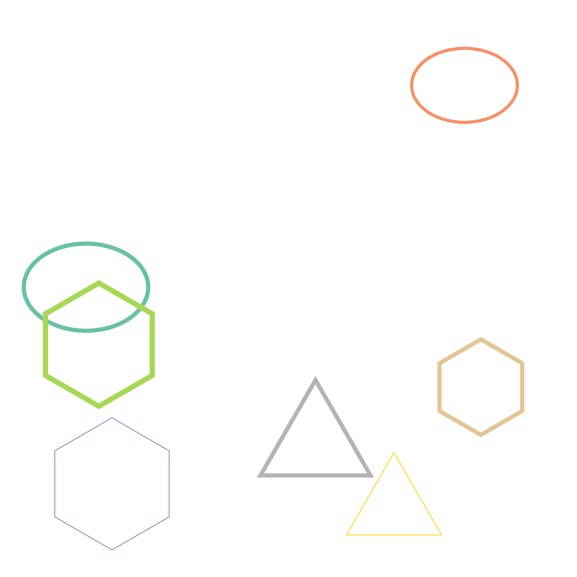[{"shape": "oval", "thickness": 2, "radius": 0.54, "center": [0.149, 0.502]}, {"shape": "oval", "thickness": 1.5, "radius": 0.46, "center": [0.804, 0.851]}, {"shape": "hexagon", "thickness": 0.5, "radius": 0.57, "center": [0.194, 0.161]}, {"shape": "hexagon", "thickness": 2.5, "radius": 0.53, "center": [0.171, 0.402]}, {"shape": "triangle", "thickness": 0.5, "radius": 0.47, "center": [0.682, 0.12]}, {"shape": "hexagon", "thickness": 2, "radius": 0.41, "center": [0.833, 0.329]}, {"shape": "triangle", "thickness": 2, "radius": 0.55, "center": [0.546, 0.231]}]